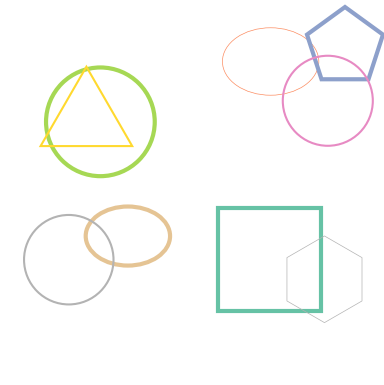[{"shape": "square", "thickness": 3, "radius": 0.67, "center": [0.701, 0.326]}, {"shape": "oval", "thickness": 0.5, "radius": 0.63, "center": [0.703, 0.84]}, {"shape": "pentagon", "thickness": 3, "radius": 0.52, "center": [0.896, 0.878]}, {"shape": "circle", "thickness": 1.5, "radius": 0.58, "center": [0.851, 0.738]}, {"shape": "circle", "thickness": 3, "radius": 0.71, "center": [0.261, 0.684]}, {"shape": "triangle", "thickness": 1.5, "radius": 0.69, "center": [0.224, 0.689]}, {"shape": "oval", "thickness": 3, "radius": 0.55, "center": [0.332, 0.387]}, {"shape": "circle", "thickness": 1.5, "radius": 0.58, "center": [0.179, 0.325]}, {"shape": "hexagon", "thickness": 0.5, "radius": 0.56, "center": [0.843, 0.275]}]